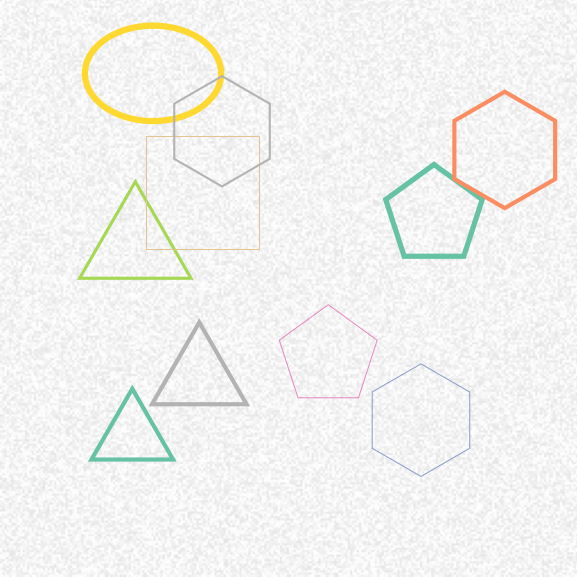[{"shape": "pentagon", "thickness": 2.5, "radius": 0.44, "center": [0.751, 0.626]}, {"shape": "triangle", "thickness": 2, "radius": 0.41, "center": [0.229, 0.244]}, {"shape": "hexagon", "thickness": 2, "radius": 0.5, "center": [0.874, 0.739]}, {"shape": "hexagon", "thickness": 0.5, "radius": 0.49, "center": [0.729, 0.272]}, {"shape": "pentagon", "thickness": 0.5, "radius": 0.45, "center": [0.568, 0.382]}, {"shape": "triangle", "thickness": 1.5, "radius": 0.56, "center": [0.234, 0.573]}, {"shape": "oval", "thickness": 3, "radius": 0.59, "center": [0.265, 0.872]}, {"shape": "square", "thickness": 0.5, "radius": 0.49, "center": [0.35, 0.666]}, {"shape": "hexagon", "thickness": 1, "radius": 0.48, "center": [0.384, 0.772]}, {"shape": "triangle", "thickness": 2, "radius": 0.47, "center": [0.345, 0.346]}]